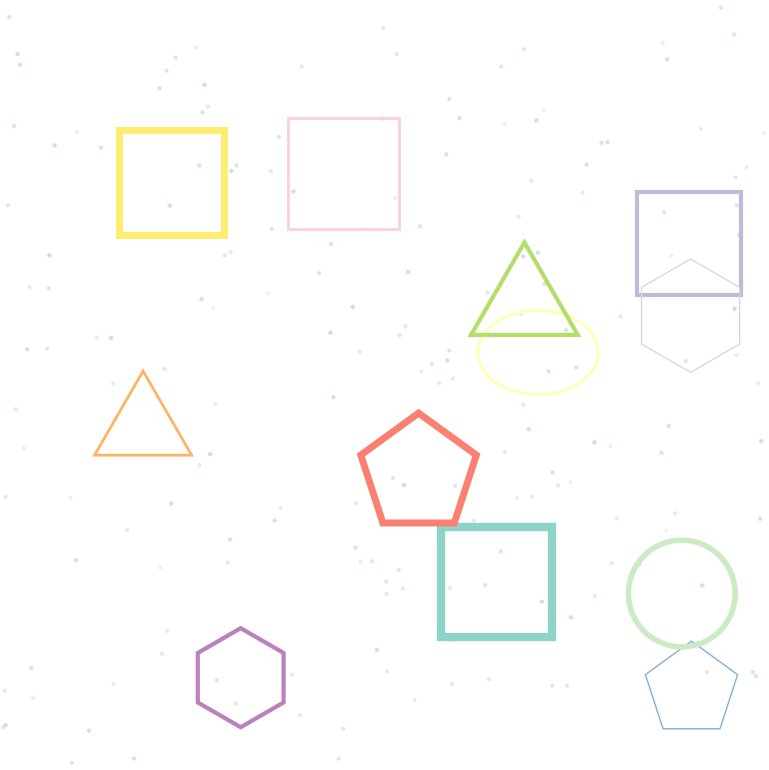[{"shape": "square", "thickness": 3, "radius": 0.36, "center": [0.645, 0.244]}, {"shape": "oval", "thickness": 1, "radius": 0.39, "center": [0.699, 0.542]}, {"shape": "square", "thickness": 1.5, "radius": 0.34, "center": [0.895, 0.684]}, {"shape": "pentagon", "thickness": 2.5, "radius": 0.39, "center": [0.544, 0.385]}, {"shape": "pentagon", "thickness": 0.5, "radius": 0.31, "center": [0.898, 0.104]}, {"shape": "triangle", "thickness": 1, "radius": 0.36, "center": [0.186, 0.445]}, {"shape": "triangle", "thickness": 1.5, "radius": 0.4, "center": [0.681, 0.605]}, {"shape": "square", "thickness": 1, "radius": 0.36, "center": [0.446, 0.775]}, {"shape": "hexagon", "thickness": 0.5, "radius": 0.37, "center": [0.897, 0.59]}, {"shape": "hexagon", "thickness": 1.5, "radius": 0.32, "center": [0.313, 0.12]}, {"shape": "circle", "thickness": 2, "radius": 0.35, "center": [0.885, 0.229]}, {"shape": "square", "thickness": 2.5, "radius": 0.34, "center": [0.223, 0.763]}]